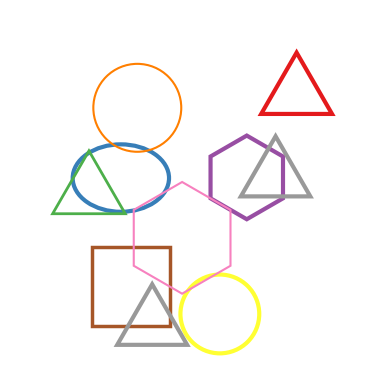[{"shape": "triangle", "thickness": 3, "radius": 0.53, "center": [0.77, 0.757]}, {"shape": "oval", "thickness": 3, "radius": 0.63, "center": [0.314, 0.537]}, {"shape": "triangle", "thickness": 2, "radius": 0.54, "center": [0.231, 0.499]}, {"shape": "hexagon", "thickness": 3, "radius": 0.54, "center": [0.641, 0.539]}, {"shape": "circle", "thickness": 1.5, "radius": 0.57, "center": [0.357, 0.72]}, {"shape": "circle", "thickness": 3, "radius": 0.51, "center": [0.571, 0.185]}, {"shape": "square", "thickness": 2.5, "radius": 0.51, "center": [0.34, 0.256]}, {"shape": "hexagon", "thickness": 1.5, "radius": 0.73, "center": [0.473, 0.382]}, {"shape": "triangle", "thickness": 3, "radius": 0.52, "center": [0.716, 0.542]}, {"shape": "triangle", "thickness": 3, "radius": 0.52, "center": [0.395, 0.157]}]